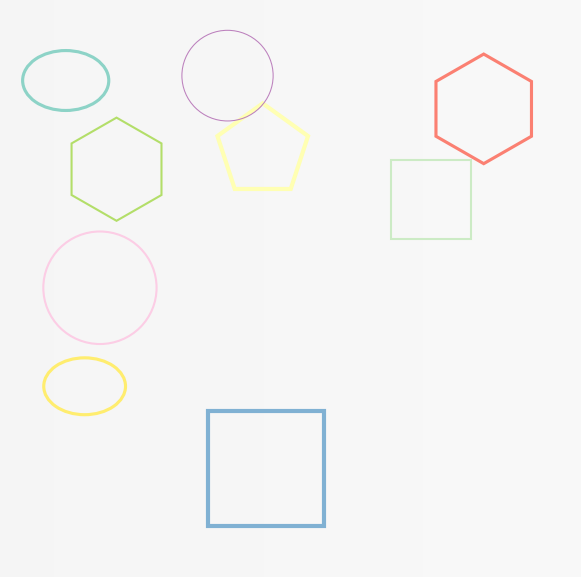[{"shape": "oval", "thickness": 1.5, "radius": 0.37, "center": [0.113, 0.86]}, {"shape": "pentagon", "thickness": 2, "radius": 0.41, "center": [0.452, 0.738]}, {"shape": "hexagon", "thickness": 1.5, "radius": 0.47, "center": [0.832, 0.811]}, {"shape": "square", "thickness": 2, "radius": 0.5, "center": [0.457, 0.187]}, {"shape": "hexagon", "thickness": 1, "radius": 0.45, "center": [0.2, 0.706]}, {"shape": "circle", "thickness": 1, "radius": 0.49, "center": [0.172, 0.501]}, {"shape": "circle", "thickness": 0.5, "radius": 0.39, "center": [0.391, 0.868]}, {"shape": "square", "thickness": 1, "radius": 0.34, "center": [0.741, 0.654]}, {"shape": "oval", "thickness": 1.5, "radius": 0.35, "center": [0.146, 0.33]}]